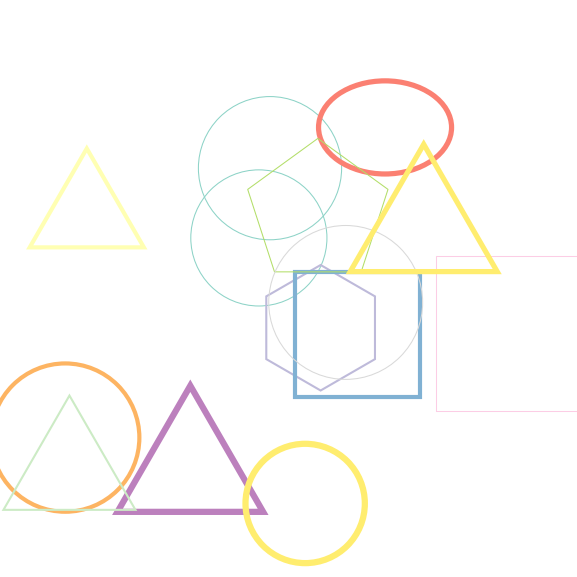[{"shape": "circle", "thickness": 0.5, "radius": 0.62, "center": [0.468, 0.708]}, {"shape": "circle", "thickness": 0.5, "radius": 0.59, "center": [0.448, 0.587]}, {"shape": "triangle", "thickness": 2, "radius": 0.57, "center": [0.15, 0.628]}, {"shape": "hexagon", "thickness": 1, "radius": 0.54, "center": [0.555, 0.432]}, {"shape": "oval", "thickness": 2.5, "radius": 0.58, "center": [0.667, 0.778]}, {"shape": "square", "thickness": 2, "radius": 0.54, "center": [0.618, 0.42]}, {"shape": "circle", "thickness": 2, "radius": 0.64, "center": [0.113, 0.241]}, {"shape": "pentagon", "thickness": 0.5, "radius": 0.64, "center": [0.55, 0.632]}, {"shape": "square", "thickness": 0.5, "radius": 0.67, "center": [0.889, 0.422]}, {"shape": "circle", "thickness": 0.5, "radius": 0.67, "center": [0.599, 0.475]}, {"shape": "triangle", "thickness": 3, "radius": 0.73, "center": [0.33, 0.186]}, {"shape": "triangle", "thickness": 1, "radius": 0.66, "center": [0.12, 0.182]}, {"shape": "circle", "thickness": 3, "radius": 0.52, "center": [0.528, 0.127]}, {"shape": "triangle", "thickness": 2.5, "radius": 0.73, "center": [0.734, 0.602]}]